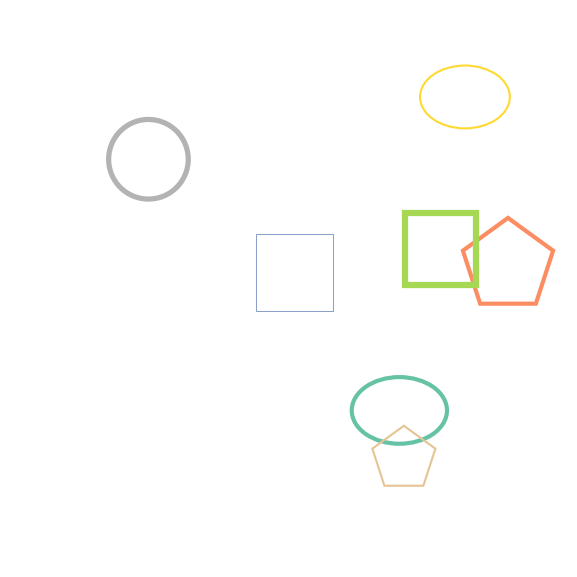[{"shape": "oval", "thickness": 2, "radius": 0.41, "center": [0.692, 0.288]}, {"shape": "pentagon", "thickness": 2, "radius": 0.41, "center": [0.88, 0.54]}, {"shape": "square", "thickness": 0.5, "radius": 0.33, "center": [0.509, 0.527]}, {"shape": "square", "thickness": 3, "radius": 0.31, "center": [0.763, 0.567]}, {"shape": "oval", "thickness": 1, "radius": 0.39, "center": [0.805, 0.831]}, {"shape": "pentagon", "thickness": 1, "radius": 0.29, "center": [0.699, 0.204]}, {"shape": "circle", "thickness": 2.5, "radius": 0.34, "center": [0.257, 0.723]}]